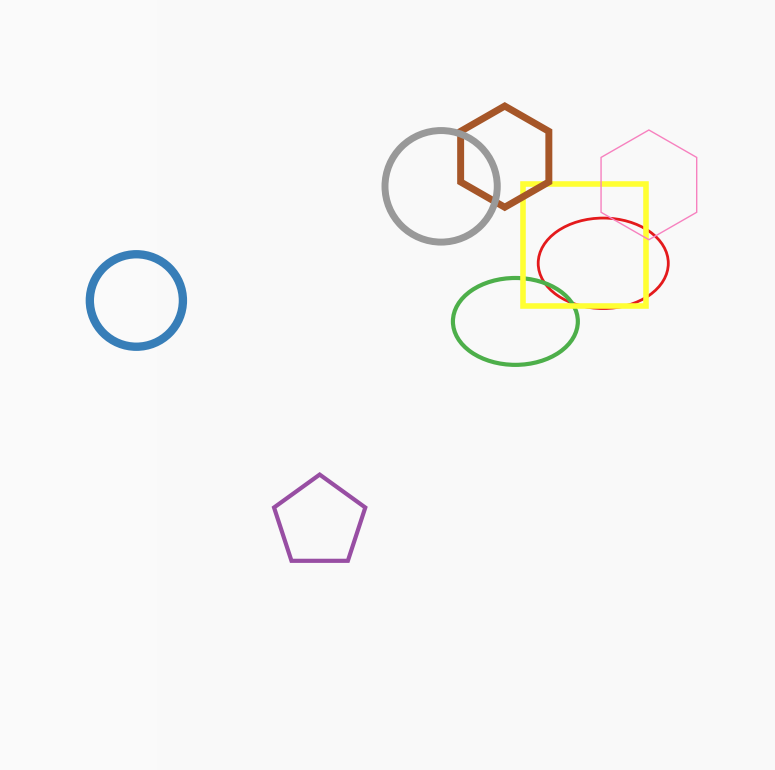[{"shape": "oval", "thickness": 1, "radius": 0.42, "center": [0.778, 0.658]}, {"shape": "circle", "thickness": 3, "radius": 0.3, "center": [0.176, 0.61]}, {"shape": "oval", "thickness": 1.5, "radius": 0.4, "center": [0.665, 0.583]}, {"shape": "pentagon", "thickness": 1.5, "radius": 0.31, "center": [0.412, 0.322]}, {"shape": "square", "thickness": 2, "radius": 0.4, "center": [0.754, 0.682]}, {"shape": "hexagon", "thickness": 2.5, "radius": 0.33, "center": [0.651, 0.797]}, {"shape": "hexagon", "thickness": 0.5, "radius": 0.36, "center": [0.837, 0.76]}, {"shape": "circle", "thickness": 2.5, "radius": 0.36, "center": [0.569, 0.758]}]